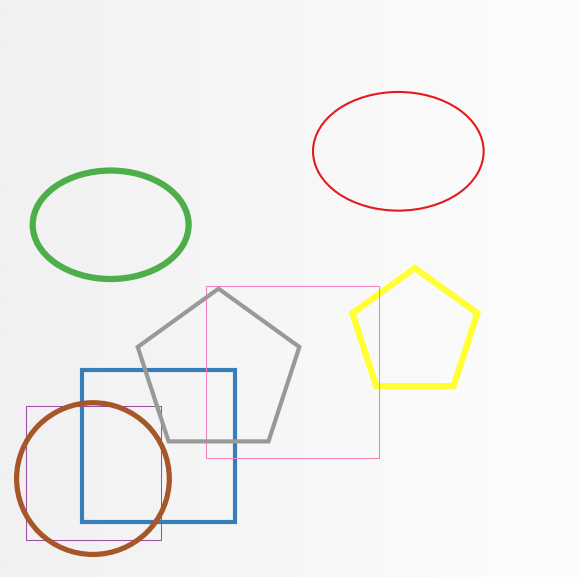[{"shape": "oval", "thickness": 1, "radius": 0.73, "center": [0.685, 0.737]}, {"shape": "square", "thickness": 2, "radius": 0.66, "center": [0.273, 0.227]}, {"shape": "oval", "thickness": 3, "radius": 0.67, "center": [0.19, 0.61]}, {"shape": "square", "thickness": 0.5, "radius": 0.58, "center": [0.16, 0.18]}, {"shape": "pentagon", "thickness": 3, "radius": 0.57, "center": [0.714, 0.422]}, {"shape": "circle", "thickness": 2.5, "radius": 0.66, "center": [0.16, 0.17]}, {"shape": "square", "thickness": 0.5, "radius": 0.75, "center": [0.503, 0.355]}, {"shape": "pentagon", "thickness": 2, "radius": 0.73, "center": [0.376, 0.353]}]